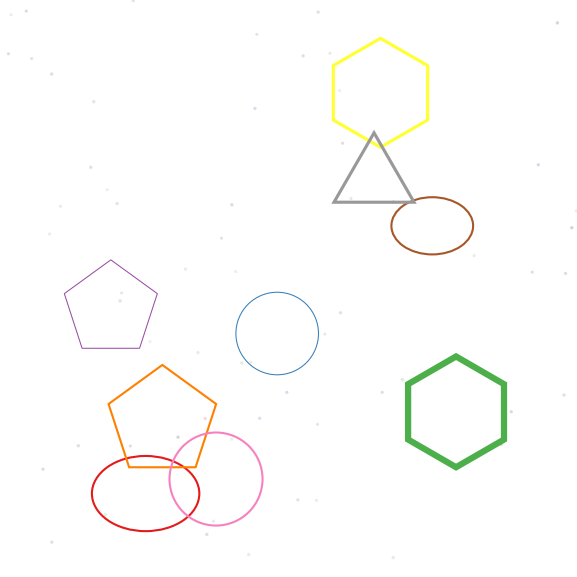[{"shape": "oval", "thickness": 1, "radius": 0.47, "center": [0.252, 0.144]}, {"shape": "circle", "thickness": 0.5, "radius": 0.36, "center": [0.48, 0.422]}, {"shape": "hexagon", "thickness": 3, "radius": 0.48, "center": [0.79, 0.286]}, {"shape": "pentagon", "thickness": 0.5, "radius": 0.42, "center": [0.192, 0.465]}, {"shape": "pentagon", "thickness": 1, "radius": 0.49, "center": [0.281, 0.269]}, {"shape": "hexagon", "thickness": 1.5, "radius": 0.47, "center": [0.659, 0.838]}, {"shape": "oval", "thickness": 1, "radius": 0.35, "center": [0.749, 0.608]}, {"shape": "circle", "thickness": 1, "radius": 0.4, "center": [0.374, 0.17]}, {"shape": "triangle", "thickness": 1.5, "radius": 0.4, "center": [0.648, 0.689]}]